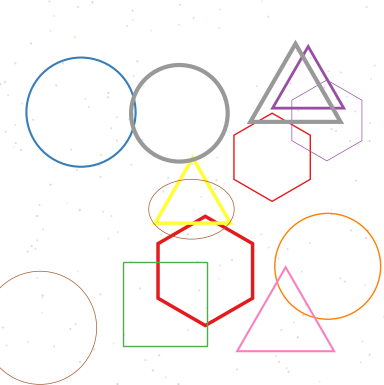[{"shape": "hexagon", "thickness": 1, "radius": 0.57, "center": [0.707, 0.591]}, {"shape": "hexagon", "thickness": 2.5, "radius": 0.71, "center": [0.533, 0.296]}, {"shape": "circle", "thickness": 1.5, "radius": 0.71, "center": [0.21, 0.709]}, {"shape": "square", "thickness": 1, "radius": 0.54, "center": [0.429, 0.21]}, {"shape": "hexagon", "thickness": 0.5, "radius": 0.53, "center": [0.849, 0.687]}, {"shape": "triangle", "thickness": 2, "radius": 0.53, "center": [0.8, 0.772]}, {"shape": "circle", "thickness": 1, "radius": 0.69, "center": [0.851, 0.308]}, {"shape": "triangle", "thickness": 2.5, "radius": 0.57, "center": [0.501, 0.477]}, {"shape": "oval", "thickness": 0.5, "radius": 0.55, "center": [0.497, 0.457]}, {"shape": "circle", "thickness": 0.5, "radius": 0.73, "center": [0.104, 0.149]}, {"shape": "triangle", "thickness": 1.5, "radius": 0.73, "center": [0.742, 0.16]}, {"shape": "triangle", "thickness": 3, "radius": 0.68, "center": [0.768, 0.751]}, {"shape": "circle", "thickness": 3, "radius": 0.63, "center": [0.466, 0.706]}]